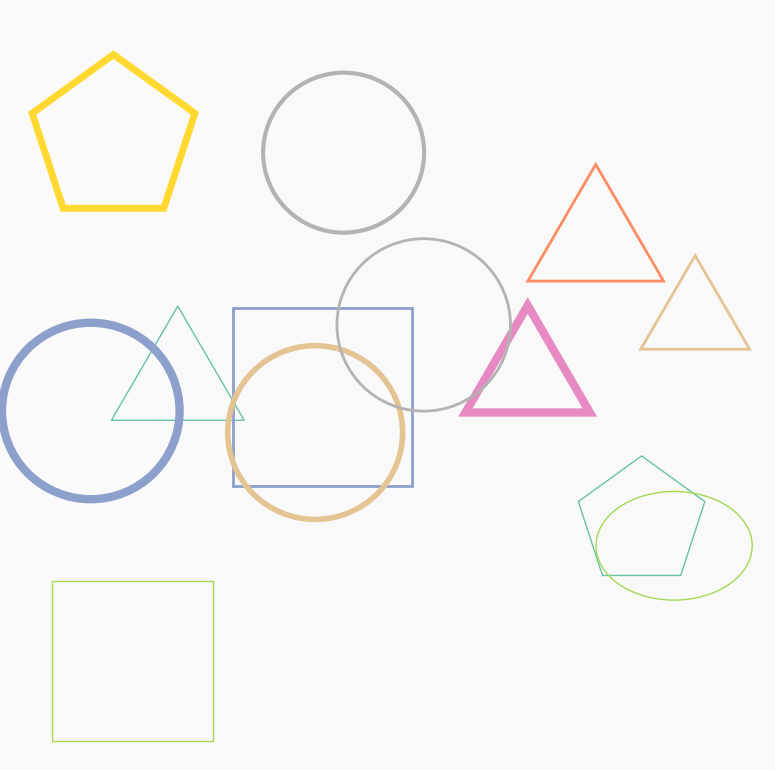[{"shape": "triangle", "thickness": 0.5, "radius": 0.49, "center": [0.229, 0.504]}, {"shape": "pentagon", "thickness": 0.5, "radius": 0.43, "center": [0.828, 0.322]}, {"shape": "triangle", "thickness": 1, "radius": 0.51, "center": [0.769, 0.685]}, {"shape": "circle", "thickness": 3, "radius": 0.57, "center": [0.117, 0.466]}, {"shape": "square", "thickness": 1, "radius": 0.58, "center": [0.416, 0.484]}, {"shape": "triangle", "thickness": 3, "radius": 0.46, "center": [0.681, 0.511]}, {"shape": "square", "thickness": 0.5, "radius": 0.52, "center": [0.171, 0.142]}, {"shape": "oval", "thickness": 0.5, "radius": 0.5, "center": [0.87, 0.291]}, {"shape": "pentagon", "thickness": 2.5, "radius": 0.55, "center": [0.146, 0.819]}, {"shape": "triangle", "thickness": 1, "radius": 0.41, "center": [0.897, 0.587]}, {"shape": "circle", "thickness": 2, "radius": 0.56, "center": [0.407, 0.438]}, {"shape": "circle", "thickness": 1, "radius": 0.56, "center": [0.547, 0.578]}, {"shape": "circle", "thickness": 1.5, "radius": 0.52, "center": [0.443, 0.802]}]